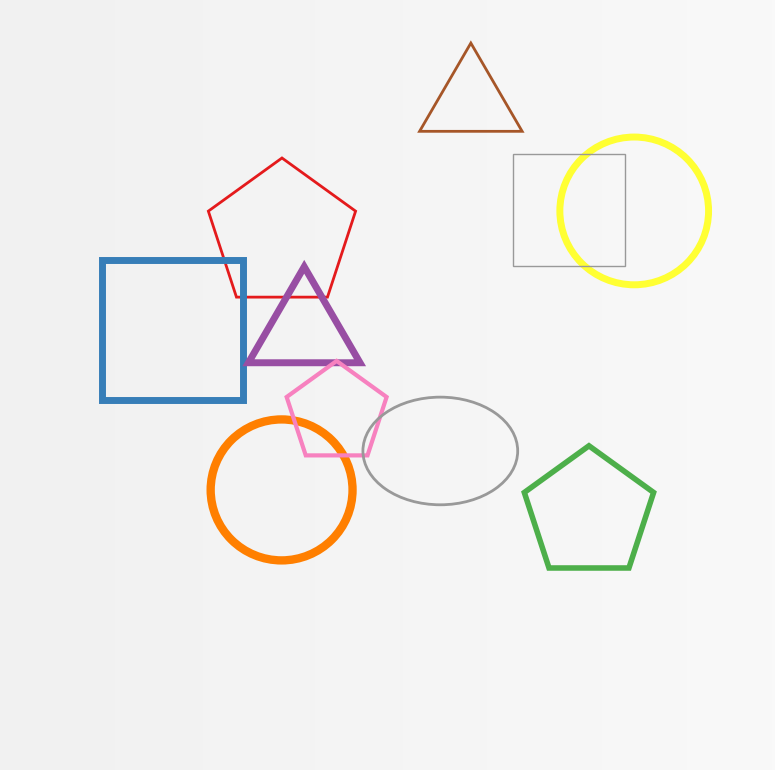[{"shape": "pentagon", "thickness": 1, "radius": 0.5, "center": [0.364, 0.695]}, {"shape": "square", "thickness": 2.5, "radius": 0.45, "center": [0.222, 0.572]}, {"shape": "pentagon", "thickness": 2, "radius": 0.44, "center": [0.76, 0.333]}, {"shape": "triangle", "thickness": 2.5, "radius": 0.42, "center": [0.393, 0.57]}, {"shape": "circle", "thickness": 3, "radius": 0.46, "center": [0.363, 0.364]}, {"shape": "circle", "thickness": 2.5, "radius": 0.48, "center": [0.818, 0.726]}, {"shape": "triangle", "thickness": 1, "radius": 0.38, "center": [0.608, 0.868]}, {"shape": "pentagon", "thickness": 1.5, "radius": 0.34, "center": [0.434, 0.463]}, {"shape": "oval", "thickness": 1, "radius": 0.5, "center": [0.568, 0.414]}, {"shape": "square", "thickness": 0.5, "radius": 0.36, "center": [0.734, 0.728]}]